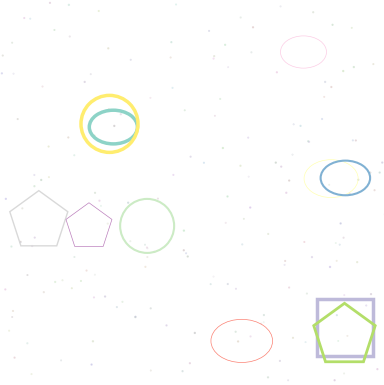[{"shape": "oval", "thickness": 2.5, "radius": 0.31, "center": [0.294, 0.67]}, {"shape": "oval", "thickness": 0.5, "radius": 0.35, "center": [0.86, 0.536]}, {"shape": "square", "thickness": 2.5, "radius": 0.37, "center": [0.896, 0.15]}, {"shape": "oval", "thickness": 0.5, "radius": 0.4, "center": [0.628, 0.115]}, {"shape": "oval", "thickness": 1.5, "radius": 0.32, "center": [0.897, 0.538]}, {"shape": "pentagon", "thickness": 2, "radius": 0.42, "center": [0.895, 0.128]}, {"shape": "oval", "thickness": 0.5, "radius": 0.3, "center": [0.788, 0.865]}, {"shape": "pentagon", "thickness": 1, "radius": 0.4, "center": [0.101, 0.426]}, {"shape": "pentagon", "thickness": 0.5, "radius": 0.31, "center": [0.231, 0.411]}, {"shape": "circle", "thickness": 1.5, "radius": 0.35, "center": [0.382, 0.413]}, {"shape": "circle", "thickness": 2.5, "radius": 0.37, "center": [0.284, 0.678]}]